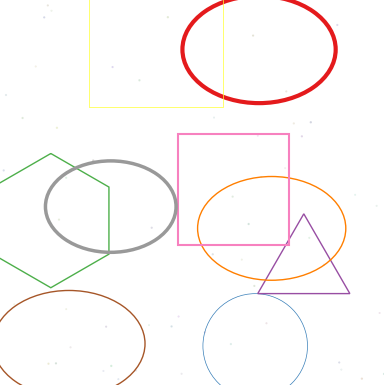[{"shape": "oval", "thickness": 3, "radius": 1.0, "center": [0.673, 0.871]}, {"shape": "circle", "thickness": 0.5, "radius": 0.68, "center": [0.663, 0.101]}, {"shape": "hexagon", "thickness": 1, "radius": 0.87, "center": [0.132, 0.427]}, {"shape": "triangle", "thickness": 1, "radius": 0.69, "center": [0.789, 0.306]}, {"shape": "oval", "thickness": 1, "radius": 0.96, "center": [0.706, 0.407]}, {"shape": "square", "thickness": 0.5, "radius": 0.87, "center": [0.405, 0.896]}, {"shape": "oval", "thickness": 1, "radius": 0.99, "center": [0.179, 0.107]}, {"shape": "square", "thickness": 1.5, "radius": 0.72, "center": [0.606, 0.508]}, {"shape": "oval", "thickness": 2.5, "radius": 0.85, "center": [0.288, 0.463]}]